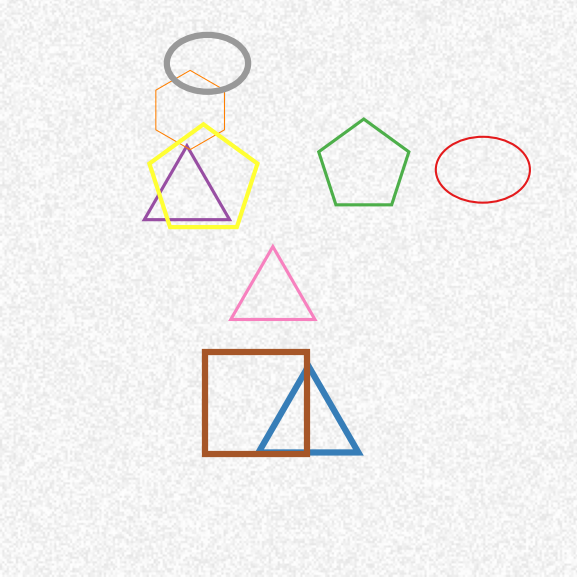[{"shape": "oval", "thickness": 1, "radius": 0.41, "center": [0.836, 0.705]}, {"shape": "triangle", "thickness": 3, "radius": 0.5, "center": [0.534, 0.266]}, {"shape": "pentagon", "thickness": 1.5, "radius": 0.41, "center": [0.63, 0.711]}, {"shape": "triangle", "thickness": 1.5, "radius": 0.43, "center": [0.324, 0.661]}, {"shape": "hexagon", "thickness": 0.5, "radius": 0.34, "center": [0.329, 0.809]}, {"shape": "pentagon", "thickness": 2, "radius": 0.49, "center": [0.352, 0.685]}, {"shape": "square", "thickness": 3, "radius": 0.44, "center": [0.444, 0.301]}, {"shape": "triangle", "thickness": 1.5, "radius": 0.42, "center": [0.472, 0.488]}, {"shape": "oval", "thickness": 3, "radius": 0.35, "center": [0.359, 0.889]}]